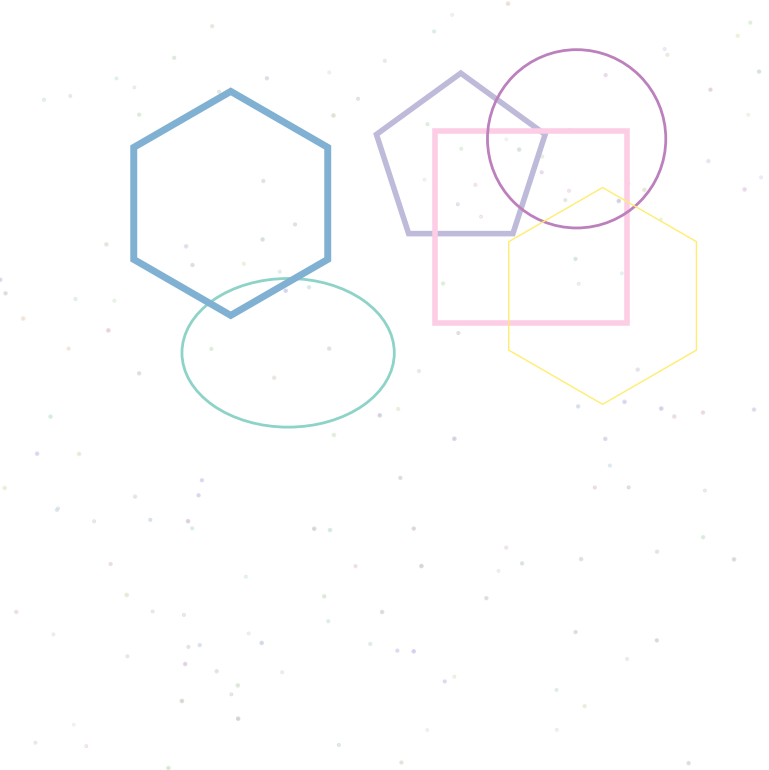[{"shape": "oval", "thickness": 1, "radius": 0.69, "center": [0.374, 0.542]}, {"shape": "pentagon", "thickness": 2, "radius": 0.58, "center": [0.598, 0.79]}, {"shape": "hexagon", "thickness": 2.5, "radius": 0.73, "center": [0.3, 0.736]}, {"shape": "square", "thickness": 2, "radius": 0.62, "center": [0.69, 0.705]}, {"shape": "circle", "thickness": 1, "radius": 0.58, "center": [0.749, 0.82]}, {"shape": "hexagon", "thickness": 0.5, "radius": 0.7, "center": [0.783, 0.616]}]